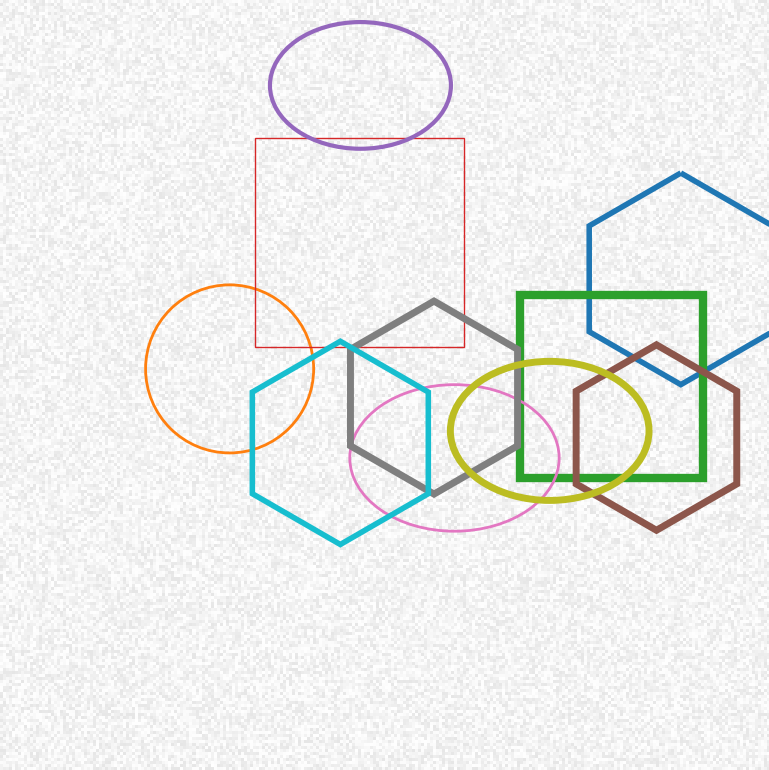[{"shape": "hexagon", "thickness": 2, "radius": 0.69, "center": [0.884, 0.638]}, {"shape": "circle", "thickness": 1, "radius": 0.55, "center": [0.298, 0.521]}, {"shape": "square", "thickness": 3, "radius": 0.6, "center": [0.794, 0.498]}, {"shape": "square", "thickness": 0.5, "radius": 0.68, "center": [0.467, 0.685]}, {"shape": "oval", "thickness": 1.5, "radius": 0.59, "center": [0.468, 0.889]}, {"shape": "hexagon", "thickness": 2.5, "radius": 0.6, "center": [0.853, 0.432]}, {"shape": "oval", "thickness": 1, "radius": 0.68, "center": [0.59, 0.405]}, {"shape": "hexagon", "thickness": 2.5, "radius": 0.63, "center": [0.564, 0.484]}, {"shape": "oval", "thickness": 2.5, "radius": 0.64, "center": [0.714, 0.44]}, {"shape": "hexagon", "thickness": 2, "radius": 0.66, "center": [0.442, 0.425]}]